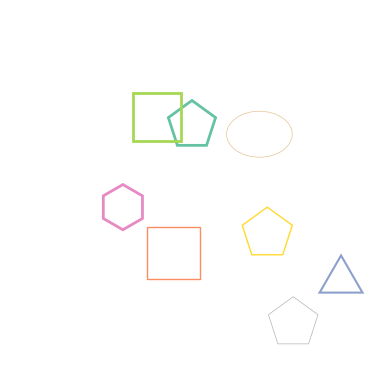[{"shape": "pentagon", "thickness": 2, "radius": 0.32, "center": [0.499, 0.675]}, {"shape": "square", "thickness": 1, "radius": 0.34, "center": [0.451, 0.343]}, {"shape": "triangle", "thickness": 1.5, "radius": 0.32, "center": [0.886, 0.272]}, {"shape": "hexagon", "thickness": 2, "radius": 0.29, "center": [0.319, 0.462]}, {"shape": "square", "thickness": 2, "radius": 0.31, "center": [0.408, 0.697]}, {"shape": "pentagon", "thickness": 1, "radius": 0.34, "center": [0.694, 0.394]}, {"shape": "oval", "thickness": 0.5, "radius": 0.43, "center": [0.674, 0.651]}, {"shape": "pentagon", "thickness": 0.5, "radius": 0.34, "center": [0.762, 0.162]}]